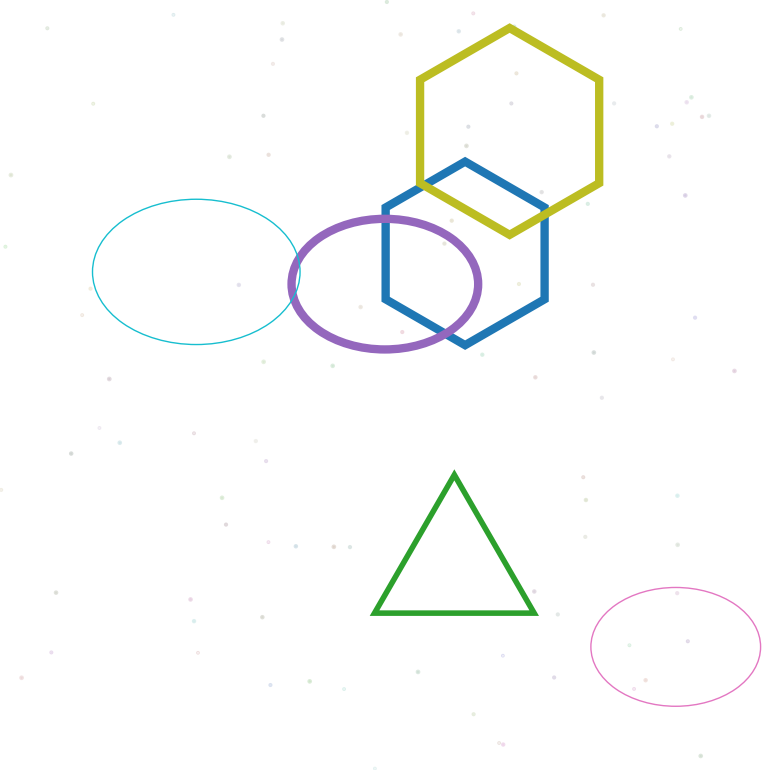[{"shape": "hexagon", "thickness": 3, "radius": 0.6, "center": [0.604, 0.671]}, {"shape": "triangle", "thickness": 2, "radius": 0.6, "center": [0.59, 0.264]}, {"shape": "oval", "thickness": 3, "radius": 0.61, "center": [0.5, 0.631]}, {"shape": "oval", "thickness": 0.5, "radius": 0.55, "center": [0.878, 0.16]}, {"shape": "hexagon", "thickness": 3, "radius": 0.67, "center": [0.662, 0.829]}, {"shape": "oval", "thickness": 0.5, "radius": 0.67, "center": [0.255, 0.647]}]